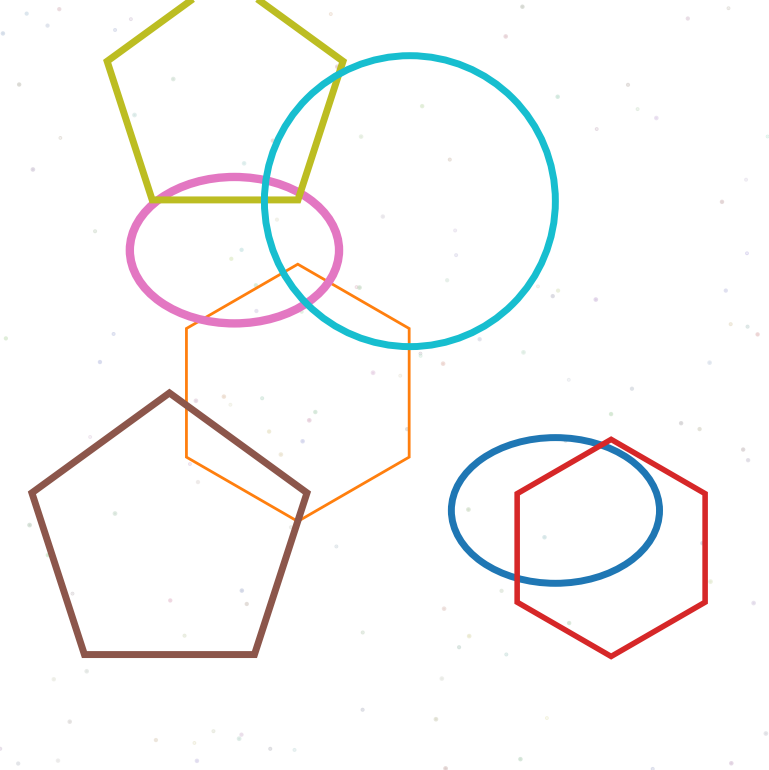[{"shape": "oval", "thickness": 2.5, "radius": 0.68, "center": [0.721, 0.337]}, {"shape": "hexagon", "thickness": 1, "radius": 0.84, "center": [0.387, 0.49]}, {"shape": "hexagon", "thickness": 2, "radius": 0.7, "center": [0.794, 0.288]}, {"shape": "pentagon", "thickness": 2.5, "radius": 0.94, "center": [0.22, 0.302]}, {"shape": "oval", "thickness": 3, "radius": 0.68, "center": [0.304, 0.675]}, {"shape": "pentagon", "thickness": 2.5, "radius": 0.81, "center": [0.292, 0.871]}, {"shape": "circle", "thickness": 2.5, "radius": 0.94, "center": [0.532, 0.739]}]